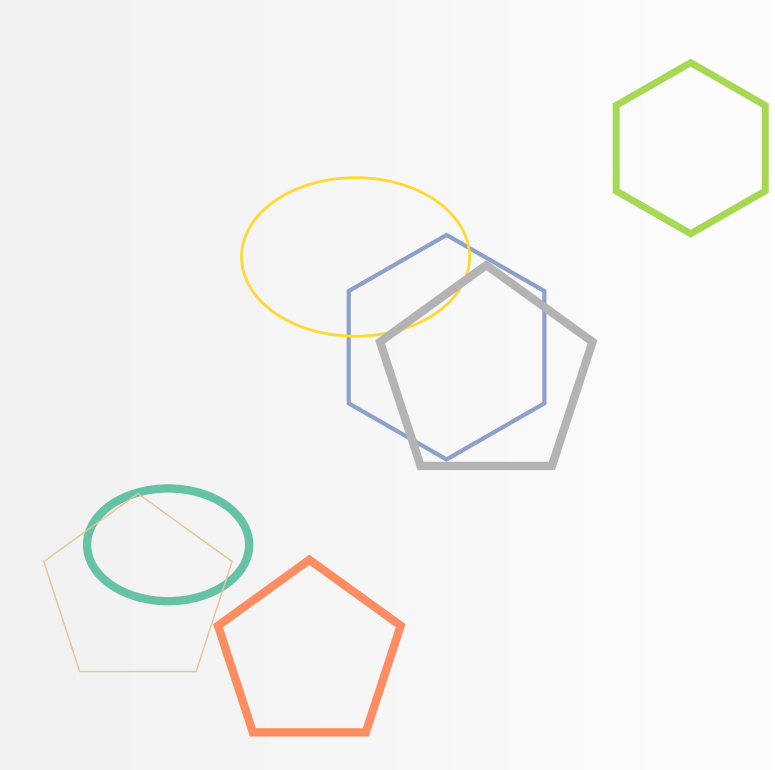[{"shape": "oval", "thickness": 3, "radius": 0.52, "center": [0.217, 0.292]}, {"shape": "pentagon", "thickness": 3, "radius": 0.62, "center": [0.399, 0.149]}, {"shape": "hexagon", "thickness": 1.5, "radius": 0.73, "center": [0.576, 0.549]}, {"shape": "hexagon", "thickness": 2.5, "radius": 0.56, "center": [0.891, 0.808]}, {"shape": "oval", "thickness": 1, "radius": 0.74, "center": [0.459, 0.666]}, {"shape": "pentagon", "thickness": 0.5, "radius": 0.64, "center": [0.178, 0.231]}, {"shape": "pentagon", "thickness": 3, "radius": 0.72, "center": [0.627, 0.512]}]